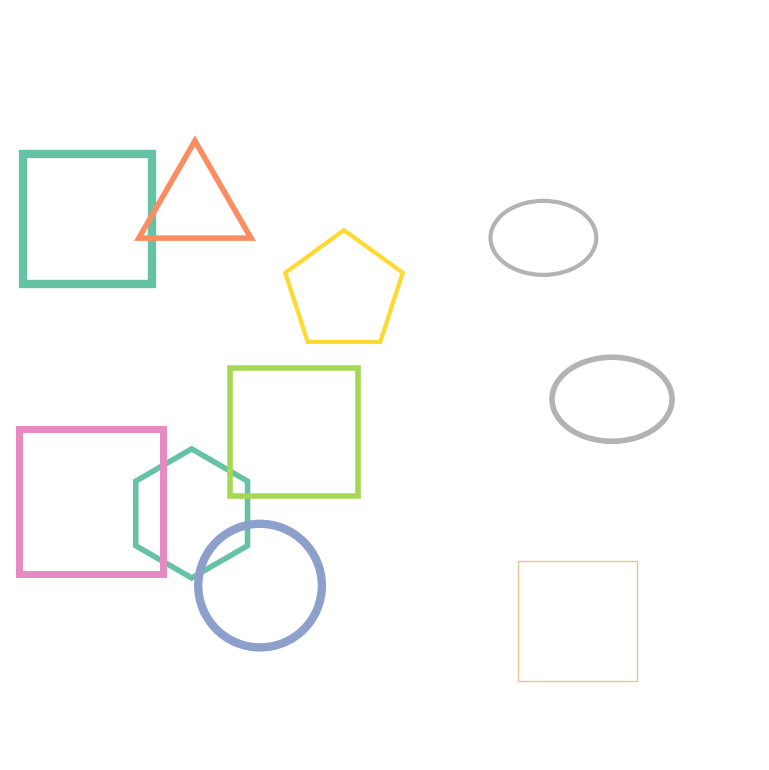[{"shape": "hexagon", "thickness": 2, "radius": 0.42, "center": [0.249, 0.333]}, {"shape": "square", "thickness": 3, "radius": 0.42, "center": [0.114, 0.715]}, {"shape": "triangle", "thickness": 2, "radius": 0.42, "center": [0.253, 0.733]}, {"shape": "circle", "thickness": 3, "radius": 0.4, "center": [0.338, 0.239]}, {"shape": "square", "thickness": 2.5, "radius": 0.47, "center": [0.118, 0.349]}, {"shape": "square", "thickness": 2, "radius": 0.42, "center": [0.382, 0.439]}, {"shape": "pentagon", "thickness": 1.5, "radius": 0.4, "center": [0.447, 0.621]}, {"shape": "square", "thickness": 0.5, "radius": 0.39, "center": [0.75, 0.193]}, {"shape": "oval", "thickness": 2, "radius": 0.39, "center": [0.795, 0.481]}, {"shape": "oval", "thickness": 1.5, "radius": 0.34, "center": [0.706, 0.691]}]